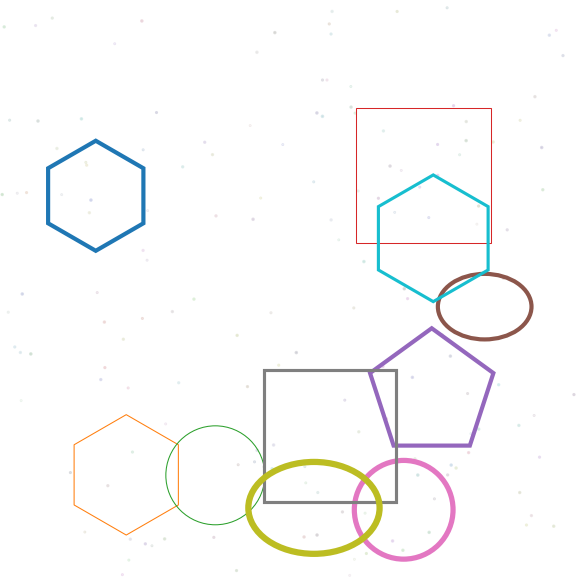[{"shape": "hexagon", "thickness": 2, "radius": 0.48, "center": [0.166, 0.66]}, {"shape": "hexagon", "thickness": 0.5, "radius": 0.52, "center": [0.219, 0.177]}, {"shape": "circle", "thickness": 0.5, "radius": 0.43, "center": [0.373, 0.176]}, {"shape": "square", "thickness": 0.5, "radius": 0.59, "center": [0.733, 0.695]}, {"shape": "pentagon", "thickness": 2, "radius": 0.56, "center": [0.748, 0.318]}, {"shape": "oval", "thickness": 2, "radius": 0.41, "center": [0.839, 0.468]}, {"shape": "circle", "thickness": 2.5, "radius": 0.43, "center": [0.699, 0.116]}, {"shape": "square", "thickness": 1.5, "radius": 0.57, "center": [0.571, 0.244]}, {"shape": "oval", "thickness": 3, "radius": 0.57, "center": [0.544, 0.12]}, {"shape": "hexagon", "thickness": 1.5, "radius": 0.55, "center": [0.75, 0.587]}]